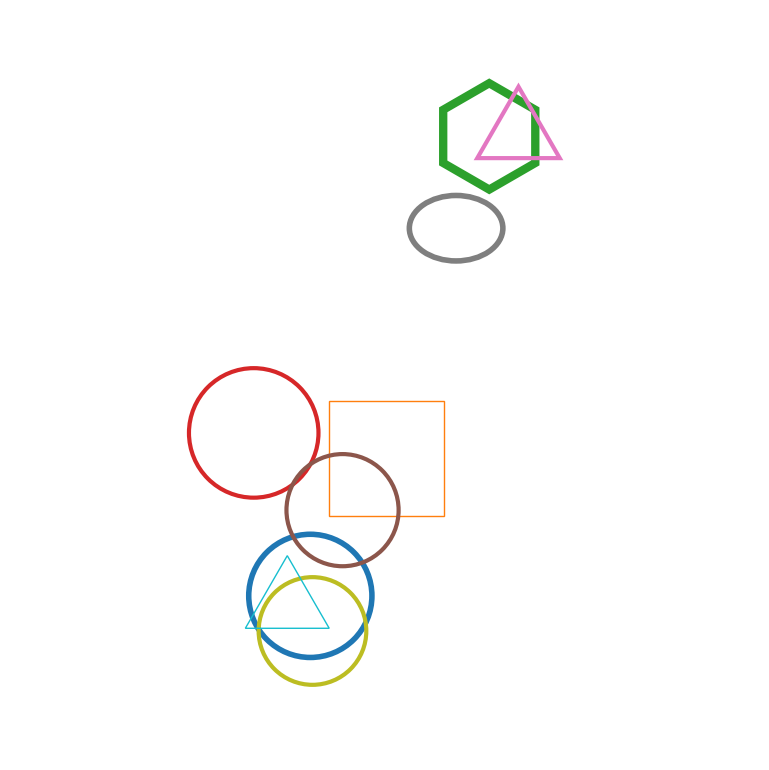[{"shape": "circle", "thickness": 2, "radius": 0.4, "center": [0.403, 0.226]}, {"shape": "square", "thickness": 0.5, "radius": 0.37, "center": [0.502, 0.404]}, {"shape": "hexagon", "thickness": 3, "radius": 0.35, "center": [0.635, 0.823]}, {"shape": "circle", "thickness": 1.5, "radius": 0.42, "center": [0.33, 0.438]}, {"shape": "circle", "thickness": 1.5, "radius": 0.36, "center": [0.445, 0.337]}, {"shape": "triangle", "thickness": 1.5, "radius": 0.31, "center": [0.673, 0.826]}, {"shape": "oval", "thickness": 2, "radius": 0.3, "center": [0.592, 0.704]}, {"shape": "circle", "thickness": 1.5, "radius": 0.35, "center": [0.406, 0.181]}, {"shape": "triangle", "thickness": 0.5, "radius": 0.31, "center": [0.373, 0.215]}]